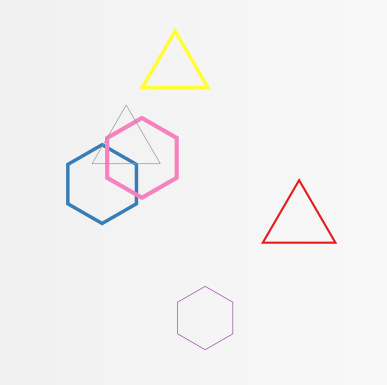[{"shape": "triangle", "thickness": 1.5, "radius": 0.54, "center": [0.772, 0.424]}, {"shape": "hexagon", "thickness": 2.5, "radius": 0.51, "center": [0.264, 0.522]}, {"shape": "hexagon", "thickness": 0.5, "radius": 0.41, "center": [0.53, 0.174]}, {"shape": "triangle", "thickness": 2.5, "radius": 0.49, "center": [0.452, 0.821]}, {"shape": "hexagon", "thickness": 3, "radius": 0.52, "center": [0.366, 0.59]}, {"shape": "triangle", "thickness": 0.5, "radius": 0.51, "center": [0.326, 0.626]}]